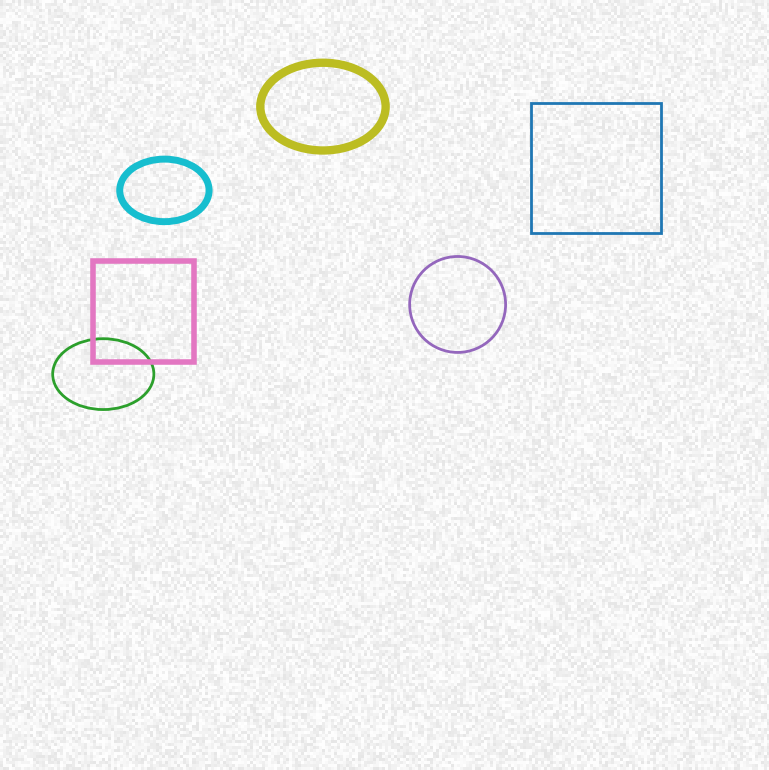[{"shape": "square", "thickness": 1, "radius": 0.42, "center": [0.774, 0.781]}, {"shape": "oval", "thickness": 1, "radius": 0.33, "center": [0.134, 0.514]}, {"shape": "circle", "thickness": 1, "radius": 0.31, "center": [0.594, 0.605]}, {"shape": "square", "thickness": 2, "radius": 0.33, "center": [0.187, 0.595]}, {"shape": "oval", "thickness": 3, "radius": 0.41, "center": [0.419, 0.862]}, {"shape": "oval", "thickness": 2.5, "radius": 0.29, "center": [0.214, 0.753]}]